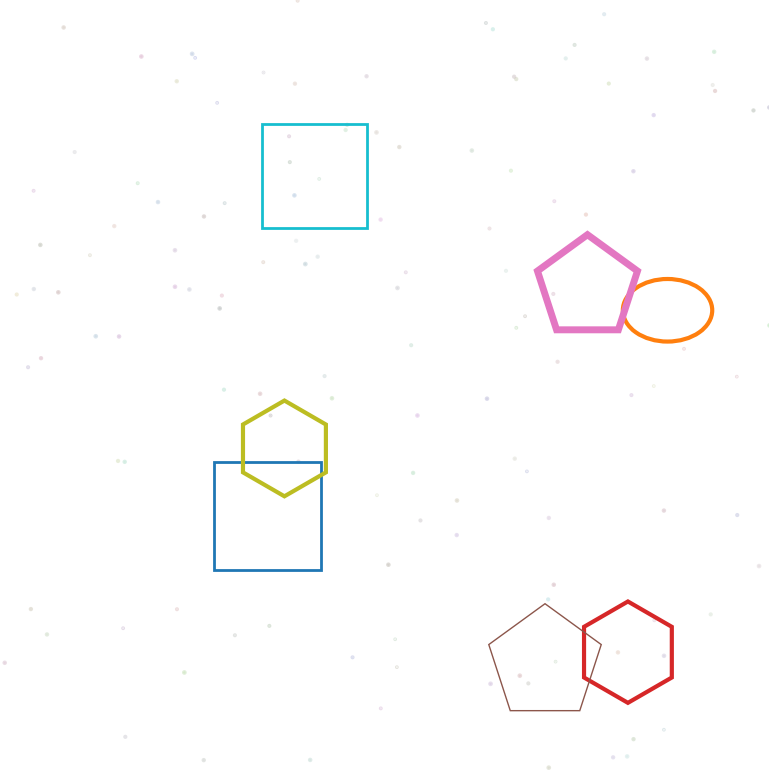[{"shape": "square", "thickness": 1, "radius": 0.35, "center": [0.347, 0.33]}, {"shape": "oval", "thickness": 1.5, "radius": 0.29, "center": [0.867, 0.597]}, {"shape": "hexagon", "thickness": 1.5, "radius": 0.33, "center": [0.815, 0.153]}, {"shape": "pentagon", "thickness": 0.5, "radius": 0.38, "center": [0.708, 0.139]}, {"shape": "pentagon", "thickness": 2.5, "radius": 0.34, "center": [0.763, 0.627]}, {"shape": "hexagon", "thickness": 1.5, "radius": 0.31, "center": [0.369, 0.418]}, {"shape": "square", "thickness": 1, "radius": 0.34, "center": [0.409, 0.771]}]